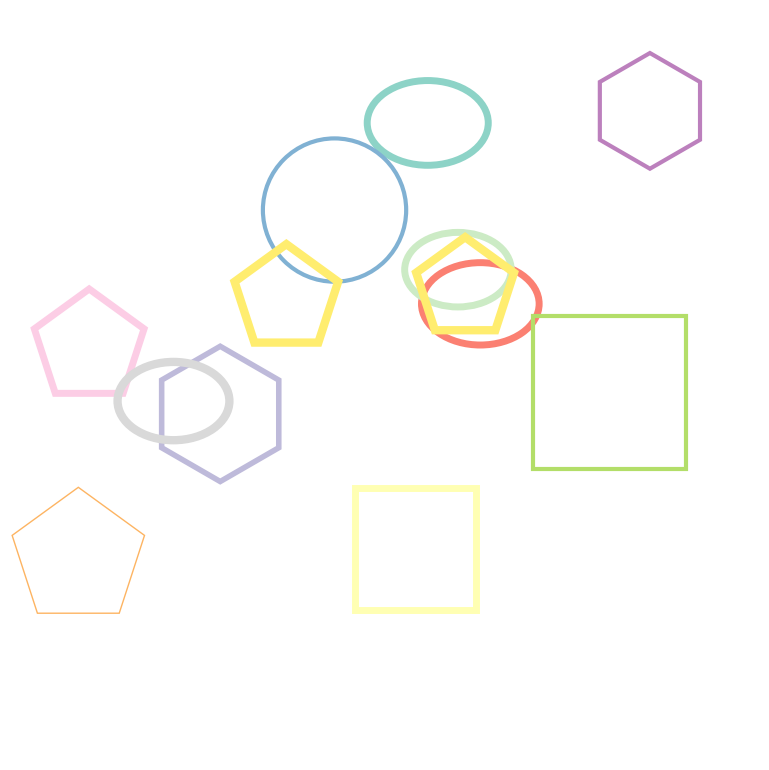[{"shape": "oval", "thickness": 2.5, "radius": 0.39, "center": [0.556, 0.84]}, {"shape": "square", "thickness": 2.5, "radius": 0.4, "center": [0.54, 0.287]}, {"shape": "hexagon", "thickness": 2, "radius": 0.44, "center": [0.286, 0.462]}, {"shape": "oval", "thickness": 2.5, "radius": 0.38, "center": [0.624, 0.605]}, {"shape": "circle", "thickness": 1.5, "radius": 0.47, "center": [0.434, 0.727]}, {"shape": "pentagon", "thickness": 0.5, "radius": 0.45, "center": [0.102, 0.277]}, {"shape": "square", "thickness": 1.5, "radius": 0.5, "center": [0.791, 0.49]}, {"shape": "pentagon", "thickness": 2.5, "radius": 0.37, "center": [0.116, 0.55]}, {"shape": "oval", "thickness": 3, "radius": 0.36, "center": [0.225, 0.479]}, {"shape": "hexagon", "thickness": 1.5, "radius": 0.38, "center": [0.844, 0.856]}, {"shape": "oval", "thickness": 2.5, "radius": 0.35, "center": [0.595, 0.65]}, {"shape": "pentagon", "thickness": 3, "radius": 0.33, "center": [0.604, 0.625]}, {"shape": "pentagon", "thickness": 3, "radius": 0.35, "center": [0.372, 0.612]}]